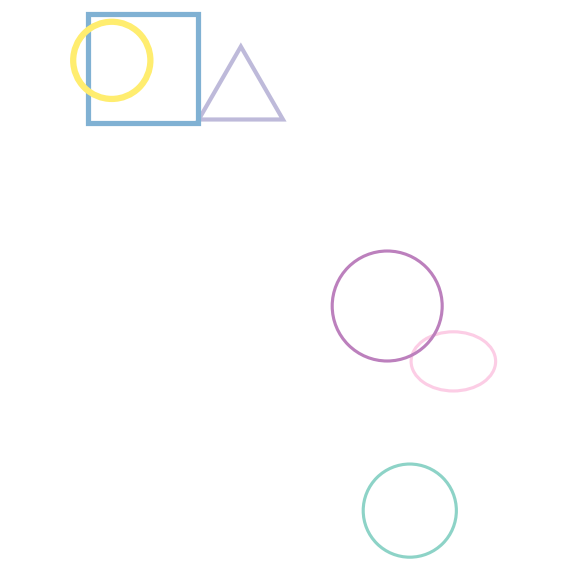[{"shape": "circle", "thickness": 1.5, "radius": 0.4, "center": [0.71, 0.115]}, {"shape": "triangle", "thickness": 2, "radius": 0.42, "center": [0.417, 0.834]}, {"shape": "square", "thickness": 2.5, "radius": 0.47, "center": [0.248, 0.88]}, {"shape": "oval", "thickness": 1.5, "radius": 0.37, "center": [0.785, 0.373]}, {"shape": "circle", "thickness": 1.5, "radius": 0.48, "center": [0.67, 0.469]}, {"shape": "circle", "thickness": 3, "radius": 0.33, "center": [0.194, 0.895]}]